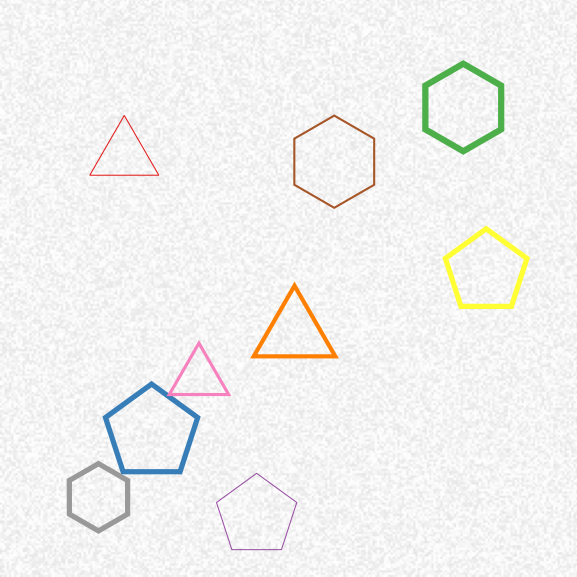[{"shape": "triangle", "thickness": 0.5, "radius": 0.35, "center": [0.215, 0.73]}, {"shape": "pentagon", "thickness": 2.5, "radius": 0.42, "center": [0.262, 0.25]}, {"shape": "hexagon", "thickness": 3, "radius": 0.38, "center": [0.802, 0.813]}, {"shape": "pentagon", "thickness": 0.5, "radius": 0.37, "center": [0.444, 0.106]}, {"shape": "triangle", "thickness": 2, "radius": 0.41, "center": [0.51, 0.423]}, {"shape": "pentagon", "thickness": 2.5, "radius": 0.37, "center": [0.842, 0.529]}, {"shape": "hexagon", "thickness": 1, "radius": 0.4, "center": [0.579, 0.719]}, {"shape": "triangle", "thickness": 1.5, "radius": 0.3, "center": [0.345, 0.346]}, {"shape": "hexagon", "thickness": 2.5, "radius": 0.29, "center": [0.171, 0.138]}]